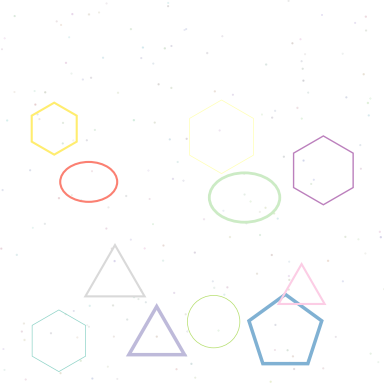[{"shape": "hexagon", "thickness": 0.5, "radius": 0.4, "center": [0.153, 0.115]}, {"shape": "hexagon", "thickness": 0.5, "radius": 0.48, "center": [0.575, 0.645]}, {"shape": "triangle", "thickness": 2.5, "radius": 0.42, "center": [0.407, 0.12]}, {"shape": "oval", "thickness": 1.5, "radius": 0.37, "center": [0.23, 0.528]}, {"shape": "pentagon", "thickness": 2.5, "radius": 0.5, "center": [0.741, 0.136]}, {"shape": "circle", "thickness": 0.5, "radius": 0.34, "center": [0.555, 0.165]}, {"shape": "triangle", "thickness": 1.5, "radius": 0.35, "center": [0.783, 0.245]}, {"shape": "triangle", "thickness": 1.5, "radius": 0.44, "center": [0.299, 0.275]}, {"shape": "hexagon", "thickness": 1, "radius": 0.45, "center": [0.84, 0.558]}, {"shape": "oval", "thickness": 2, "radius": 0.46, "center": [0.635, 0.487]}, {"shape": "hexagon", "thickness": 1.5, "radius": 0.34, "center": [0.141, 0.666]}]